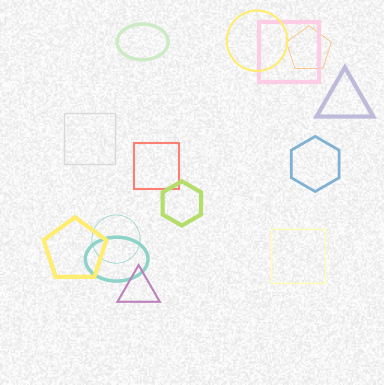[{"shape": "circle", "thickness": 0.5, "radius": 0.31, "center": [0.301, 0.379]}, {"shape": "oval", "thickness": 2.5, "radius": 0.41, "center": [0.303, 0.327]}, {"shape": "square", "thickness": 1, "radius": 0.35, "center": [0.774, 0.334]}, {"shape": "triangle", "thickness": 3, "radius": 0.43, "center": [0.896, 0.74]}, {"shape": "square", "thickness": 1.5, "radius": 0.3, "center": [0.406, 0.569]}, {"shape": "hexagon", "thickness": 2, "radius": 0.36, "center": [0.819, 0.574]}, {"shape": "pentagon", "thickness": 0.5, "radius": 0.31, "center": [0.802, 0.872]}, {"shape": "hexagon", "thickness": 3, "radius": 0.29, "center": [0.472, 0.472]}, {"shape": "square", "thickness": 3, "radius": 0.39, "center": [0.75, 0.865]}, {"shape": "square", "thickness": 1, "radius": 0.33, "center": [0.232, 0.64]}, {"shape": "triangle", "thickness": 1.5, "radius": 0.32, "center": [0.36, 0.248]}, {"shape": "oval", "thickness": 2.5, "radius": 0.33, "center": [0.371, 0.891]}, {"shape": "circle", "thickness": 1.5, "radius": 0.39, "center": [0.668, 0.894]}, {"shape": "pentagon", "thickness": 3, "radius": 0.43, "center": [0.195, 0.35]}]